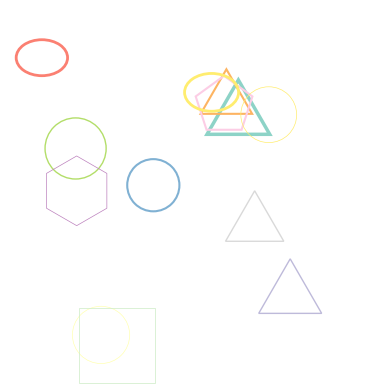[{"shape": "triangle", "thickness": 2.5, "radius": 0.47, "center": [0.619, 0.698]}, {"shape": "circle", "thickness": 0.5, "radius": 0.37, "center": [0.262, 0.13]}, {"shape": "triangle", "thickness": 1, "radius": 0.47, "center": [0.754, 0.233]}, {"shape": "oval", "thickness": 2, "radius": 0.33, "center": [0.109, 0.85]}, {"shape": "circle", "thickness": 1.5, "radius": 0.34, "center": [0.398, 0.519]}, {"shape": "triangle", "thickness": 1.5, "radius": 0.39, "center": [0.588, 0.743]}, {"shape": "circle", "thickness": 1, "radius": 0.4, "center": [0.196, 0.614]}, {"shape": "pentagon", "thickness": 1.5, "radius": 0.39, "center": [0.582, 0.726]}, {"shape": "triangle", "thickness": 1, "radius": 0.44, "center": [0.661, 0.417]}, {"shape": "hexagon", "thickness": 0.5, "radius": 0.45, "center": [0.199, 0.504]}, {"shape": "square", "thickness": 0.5, "radius": 0.49, "center": [0.304, 0.103]}, {"shape": "oval", "thickness": 2, "radius": 0.35, "center": [0.55, 0.76]}, {"shape": "circle", "thickness": 0.5, "radius": 0.36, "center": [0.698, 0.702]}]